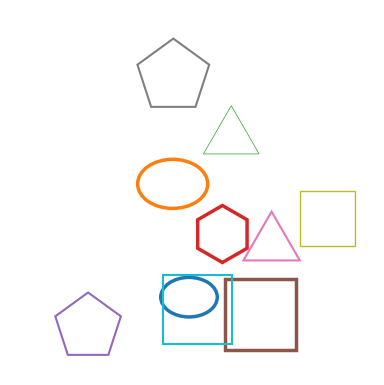[{"shape": "oval", "thickness": 2.5, "radius": 0.37, "center": [0.491, 0.228]}, {"shape": "oval", "thickness": 2.5, "radius": 0.46, "center": [0.449, 0.522]}, {"shape": "triangle", "thickness": 0.5, "radius": 0.42, "center": [0.601, 0.642]}, {"shape": "hexagon", "thickness": 2.5, "radius": 0.37, "center": [0.578, 0.392]}, {"shape": "pentagon", "thickness": 1.5, "radius": 0.45, "center": [0.229, 0.151]}, {"shape": "square", "thickness": 2.5, "radius": 0.47, "center": [0.677, 0.184]}, {"shape": "triangle", "thickness": 1.5, "radius": 0.42, "center": [0.705, 0.366]}, {"shape": "pentagon", "thickness": 1.5, "radius": 0.49, "center": [0.45, 0.802]}, {"shape": "square", "thickness": 1, "radius": 0.35, "center": [0.85, 0.432]}, {"shape": "square", "thickness": 1.5, "radius": 0.45, "center": [0.513, 0.196]}]